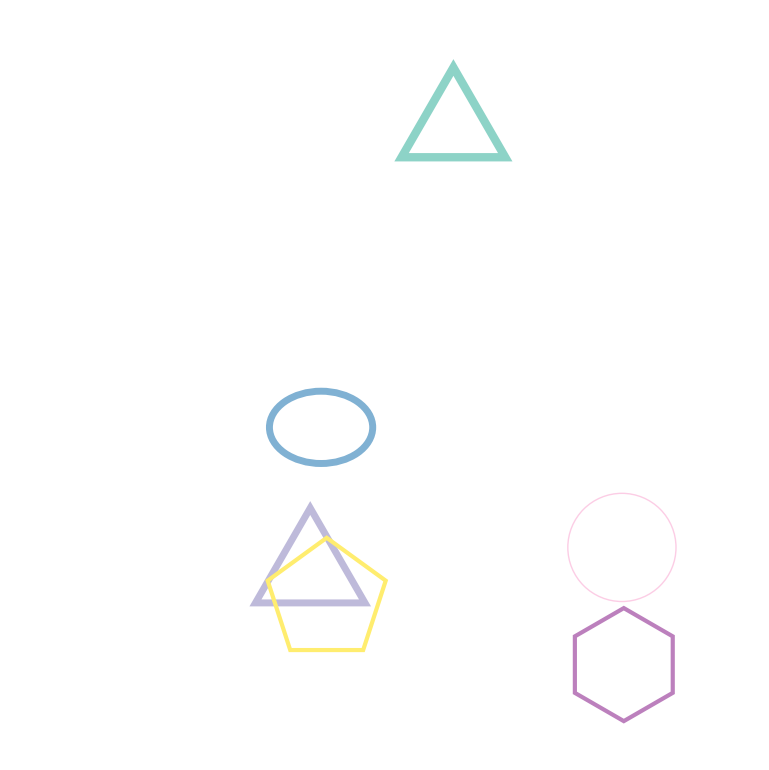[{"shape": "triangle", "thickness": 3, "radius": 0.39, "center": [0.589, 0.835]}, {"shape": "triangle", "thickness": 2.5, "radius": 0.41, "center": [0.403, 0.258]}, {"shape": "oval", "thickness": 2.5, "radius": 0.34, "center": [0.417, 0.445]}, {"shape": "circle", "thickness": 0.5, "radius": 0.35, "center": [0.808, 0.289]}, {"shape": "hexagon", "thickness": 1.5, "radius": 0.37, "center": [0.81, 0.137]}, {"shape": "pentagon", "thickness": 1.5, "radius": 0.4, "center": [0.424, 0.221]}]